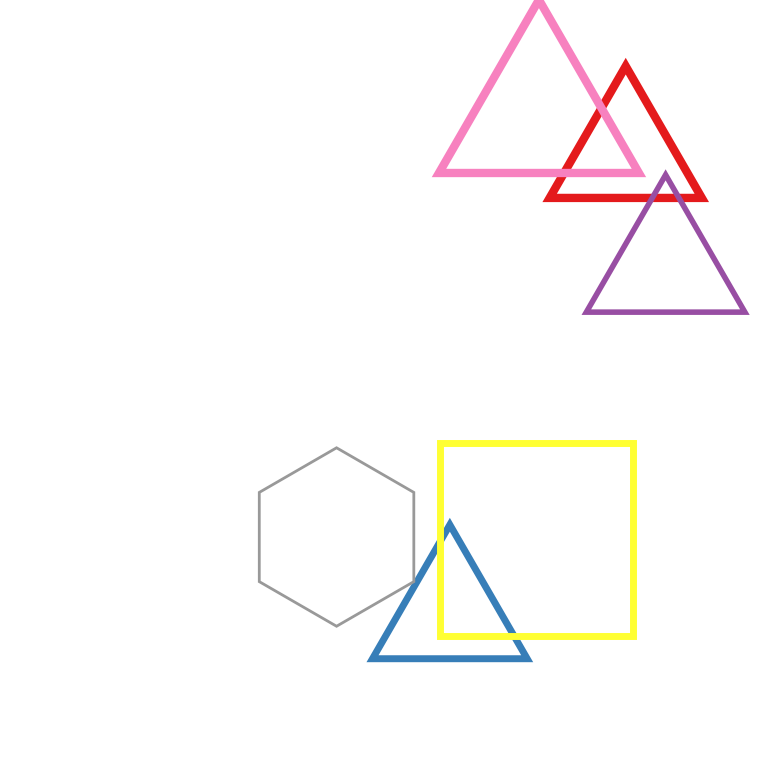[{"shape": "triangle", "thickness": 3, "radius": 0.57, "center": [0.813, 0.8]}, {"shape": "triangle", "thickness": 2.5, "radius": 0.58, "center": [0.584, 0.203]}, {"shape": "triangle", "thickness": 2, "radius": 0.59, "center": [0.864, 0.654]}, {"shape": "square", "thickness": 2.5, "radius": 0.63, "center": [0.697, 0.299]}, {"shape": "triangle", "thickness": 3, "radius": 0.75, "center": [0.7, 0.85]}, {"shape": "hexagon", "thickness": 1, "radius": 0.58, "center": [0.437, 0.303]}]